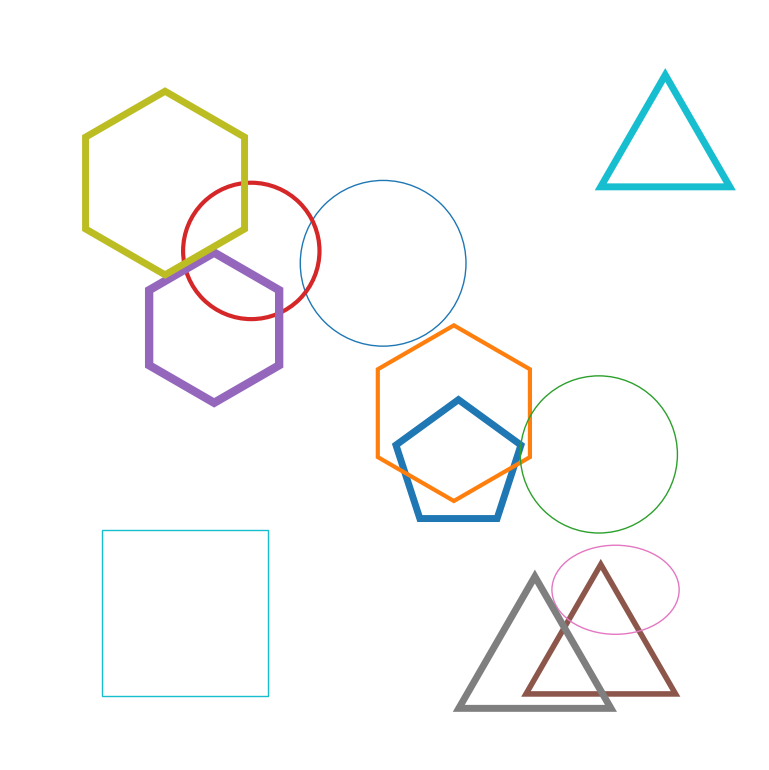[{"shape": "circle", "thickness": 0.5, "radius": 0.54, "center": [0.498, 0.658]}, {"shape": "pentagon", "thickness": 2.5, "radius": 0.43, "center": [0.595, 0.396]}, {"shape": "hexagon", "thickness": 1.5, "radius": 0.57, "center": [0.589, 0.463]}, {"shape": "circle", "thickness": 0.5, "radius": 0.51, "center": [0.778, 0.41]}, {"shape": "circle", "thickness": 1.5, "radius": 0.44, "center": [0.326, 0.674]}, {"shape": "hexagon", "thickness": 3, "radius": 0.49, "center": [0.278, 0.574]}, {"shape": "triangle", "thickness": 2, "radius": 0.56, "center": [0.78, 0.155]}, {"shape": "oval", "thickness": 0.5, "radius": 0.41, "center": [0.799, 0.234]}, {"shape": "triangle", "thickness": 2.5, "radius": 0.57, "center": [0.695, 0.137]}, {"shape": "hexagon", "thickness": 2.5, "radius": 0.6, "center": [0.214, 0.762]}, {"shape": "triangle", "thickness": 2.5, "radius": 0.48, "center": [0.864, 0.806]}, {"shape": "square", "thickness": 0.5, "radius": 0.54, "center": [0.241, 0.203]}]